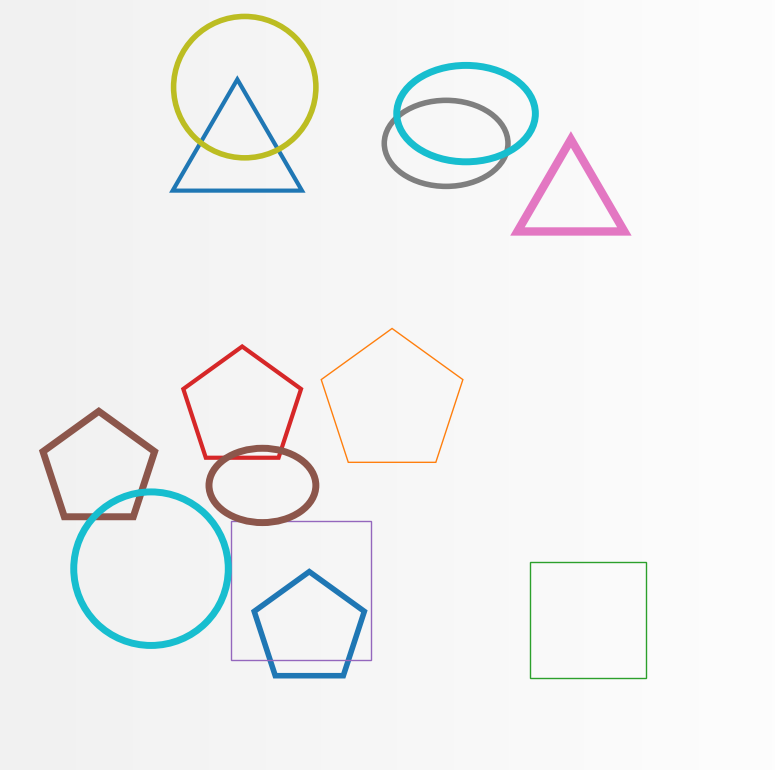[{"shape": "triangle", "thickness": 1.5, "radius": 0.48, "center": [0.306, 0.801]}, {"shape": "pentagon", "thickness": 2, "radius": 0.37, "center": [0.399, 0.183]}, {"shape": "pentagon", "thickness": 0.5, "radius": 0.48, "center": [0.506, 0.477]}, {"shape": "square", "thickness": 0.5, "radius": 0.37, "center": [0.759, 0.195]}, {"shape": "pentagon", "thickness": 1.5, "radius": 0.4, "center": [0.312, 0.47]}, {"shape": "square", "thickness": 0.5, "radius": 0.45, "center": [0.388, 0.233]}, {"shape": "pentagon", "thickness": 2.5, "radius": 0.38, "center": [0.127, 0.39]}, {"shape": "oval", "thickness": 2.5, "radius": 0.34, "center": [0.339, 0.37]}, {"shape": "triangle", "thickness": 3, "radius": 0.4, "center": [0.737, 0.739]}, {"shape": "oval", "thickness": 2, "radius": 0.4, "center": [0.576, 0.814]}, {"shape": "circle", "thickness": 2, "radius": 0.46, "center": [0.316, 0.887]}, {"shape": "circle", "thickness": 2.5, "radius": 0.5, "center": [0.195, 0.261]}, {"shape": "oval", "thickness": 2.5, "radius": 0.45, "center": [0.601, 0.852]}]